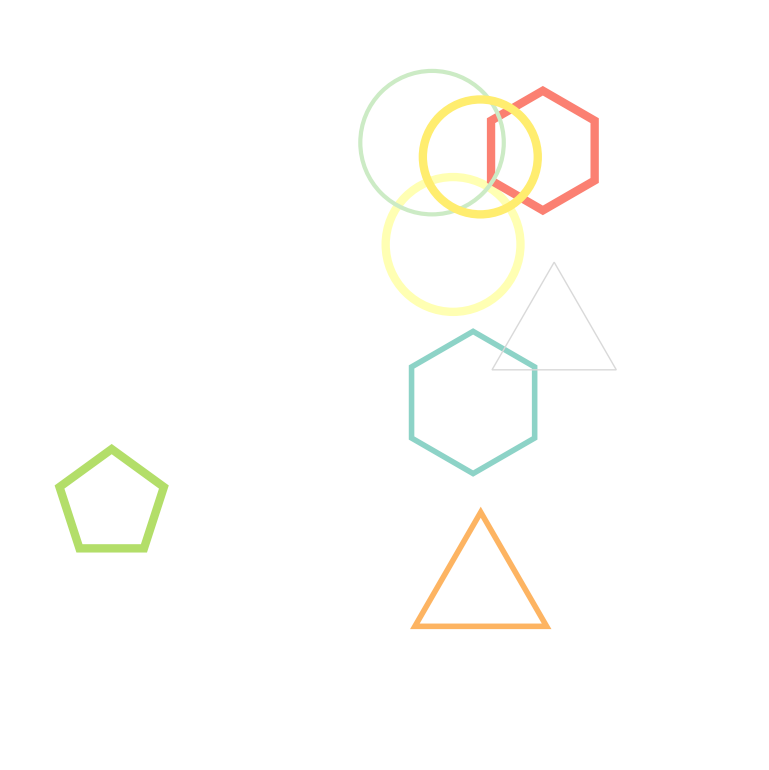[{"shape": "hexagon", "thickness": 2, "radius": 0.46, "center": [0.614, 0.477]}, {"shape": "circle", "thickness": 3, "radius": 0.44, "center": [0.588, 0.683]}, {"shape": "hexagon", "thickness": 3, "radius": 0.39, "center": [0.705, 0.804]}, {"shape": "triangle", "thickness": 2, "radius": 0.49, "center": [0.624, 0.236]}, {"shape": "pentagon", "thickness": 3, "radius": 0.36, "center": [0.145, 0.345]}, {"shape": "triangle", "thickness": 0.5, "radius": 0.47, "center": [0.72, 0.566]}, {"shape": "circle", "thickness": 1.5, "radius": 0.47, "center": [0.561, 0.815]}, {"shape": "circle", "thickness": 3, "radius": 0.37, "center": [0.624, 0.796]}]